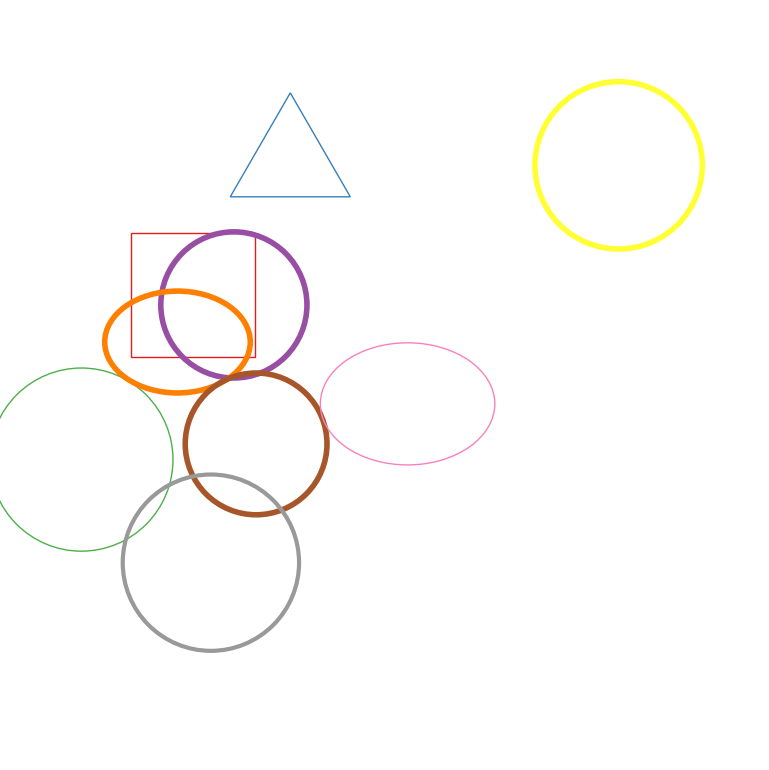[{"shape": "square", "thickness": 0.5, "radius": 0.4, "center": [0.251, 0.616]}, {"shape": "triangle", "thickness": 0.5, "radius": 0.45, "center": [0.377, 0.789]}, {"shape": "circle", "thickness": 0.5, "radius": 0.59, "center": [0.106, 0.403]}, {"shape": "circle", "thickness": 2, "radius": 0.47, "center": [0.304, 0.604]}, {"shape": "oval", "thickness": 2, "radius": 0.47, "center": [0.231, 0.556]}, {"shape": "circle", "thickness": 2, "radius": 0.54, "center": [0.803, 0.785]}, {"shape": "circle", "thickness": 2, "radius": 0.46, "center": [0.333, 0.424]}, {"shape": "oval", "thickness": 0.5, "radius": 0.57, "center": [0.529, 0.476]}, {"shape": "circle", "thickness": 1.5, "radius": 0.57, "center": [0.274, 0.269]}]